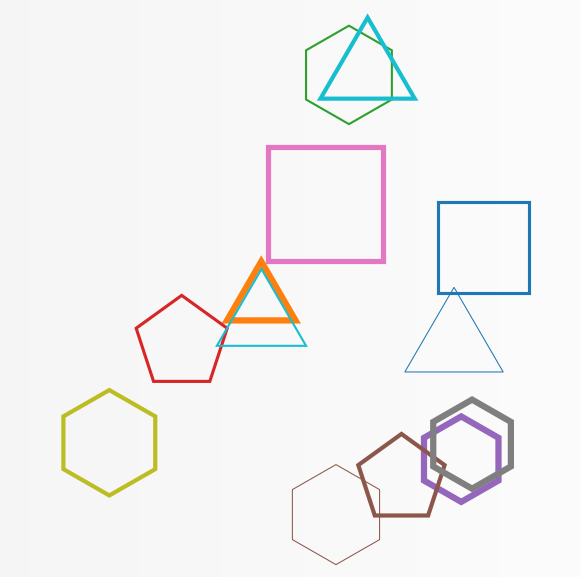[{"shape": "square", "thickness": 1.5, "radius": 0.39, "center": [0.832, 0.571]}, {"shape": "triangle", "thickness": 0.5, "radius": 0.49, "center": [0.781, 0.404]}, {"shape": "triangle", "thickness": 3, "radius": 0.34, "center": [0.449, 0.478]}, {"shape": "hexagon", "thickness": 1, "radius": 0.43, "center": [0.6, 0.869]}, {"shape": "pentagon", "thickness": 1.5, "radius": 0.41, "center": [0.313, 0.405]}, {"shape": "hexagon", "thickness": 3, "radius": 0.37, "center": [0.794, 0.204]}, {"shape": "pentagon", "thickness": 2, "radius": 0.39, "center": [0.691, 0.17]}, {"shape": "hexagon", "thickness": 0.5, "radius": 0.43, "center": [0.578, 0.108]}, {"shape": "square", "thickness": 2.5, "radius": 0.49, "center": [0.56, 0.646]}, {"shape": "hexagon", "thickness": 3, "radius": 0.39, "center": [0.812, 0.23]}, {"shape": "hexagon", "thickness": 2, "radius": 0.46, "center": [0.188, 0.232]}, {"shape": "triangle", "thickness": 1, "radius": 0.44, "center": [0.45, 0.445]}, {"shape": "triangle", "thickness": 2, "radius": 0.47, "center": [0.632, 0.875]}]